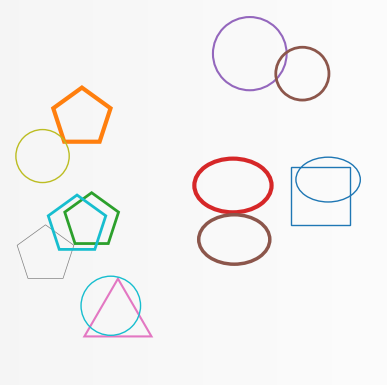[{"shape": "oval", "thickness": 1, "radius": 0.42, "center": [0.847, 0.534]}, {"shape": "square", "thickness": 1, "radius": 0.38, "center": [0.826, 0.491]}, {"shape": "pentagon", "thickness": 3, "radius": 0.39, "center": [0.211, 0.695]}, {"shape": "pentagon", "thickness": 2, "radius": 0.36, "center": [0.237, 0.426]}, {"shape": "oval", "thickness": 3, "radius": 0.5, "center": [0.601, 0.518]}, {"shape": "circle", "thickness": 1.5, "radius": 0.48, "center": [0.645, 0.861]}, {"shape": "oval", "thickness": 2.5, "radius": 0.46, "center": [0.605, 0.378]}, {"shape": "circle", "thickness": 2, "radius": 0.34, "center": [0.78, 0.809]}, {"shape": "triangle", "thickness": 1.5, "radius": 0.5, "center": [0.304, 0.176]}, {"shape": "pentagon", "thickness": 0.5, "radius": 0.38, "center": [0.117, 0.339]}, {"shape": "circle", "thickness": 1, "radius": 0.34, "center": [0.11, 0.595]}, {"shape": "pentagon", "thickness": 2, "radius": 0.39, "center": [0.199, 0.415]}, {"shape": "circle", "thickness": 1, "radius": 0.38, "center": [0.286, 0.206]}]